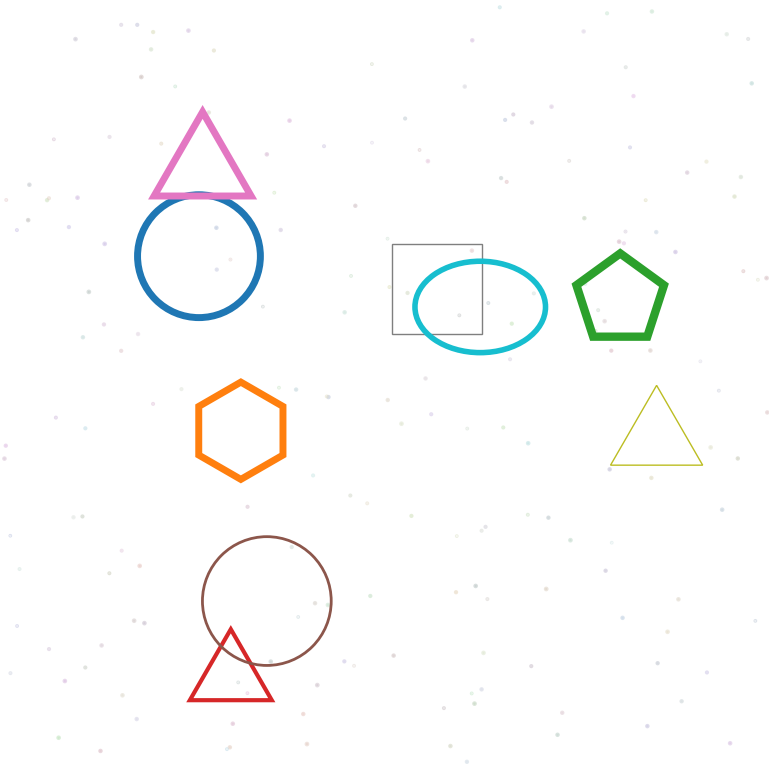[{"shape": "circle", "thickness": 2.5, "radius": 0.4, "center": [0.258, 0.667]}, {"shape": "hexagon", "thickness": 2.5, "radius": 0.32, "center": [0.313, 0.441]}, {"shape": "pentagon", "thickness": 3, "radius": 0.3, "center": [0.805, 0.611]}, {"shape": "triangle", "thickness": 1.5, "radius": 0.31, "center": [0.3, 0.121]}, {"shape": "circle", "thickness": 1, "radius": 0.42, "center": [0.347, 0.219]}, {"shape": "triangle", "thickness": 2.5, "radius": 0.36, "center": [0.263, 0.782]}, {"shape": "square", "thickness": 0.5, "radius": 0.29, "center": [0.568, 0.625]}, {"shape": "triangle", "thickness": 0.5, "radius": 0.35, "center": [0.853, 0.43]}, {"shape": "oval", "thickness": 2, "radius": 0.42, "center": [0.624, 0.601]}]